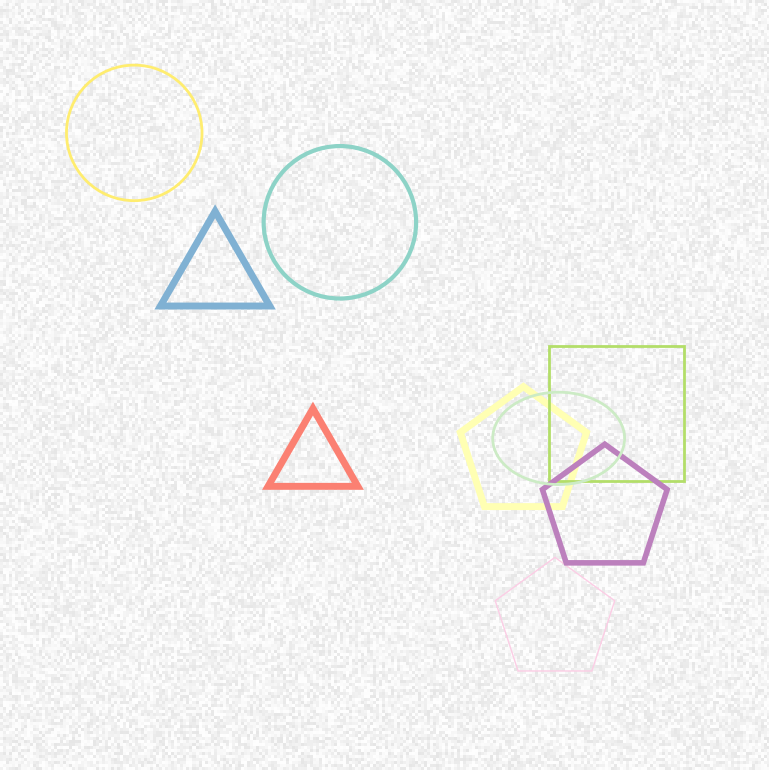[{"shape": "circle", "thickness": 1.5, "radius": 0.5, "center": [0.441, 0.711]}, {"shape": "pentagon", "thickness": 2.5, "radius": 0.43, "center": [0.68, 0.412]}, {"shape": "triangle", "thickness": 2.5, "radius": 0.34, "center": [0.406, 0.402]}, {"shape": "triangle", "thickness": 2.5, "radius": 0.41, "center": [0.279, 0.644]}, {"shape": "square", "thickness": 1, "radius": 0.44, "center": [0.8, 0.463]}, {"shape": "pentagon", "thickness": 0.5, "radius": 0.41, "center": [0.721, 0.195]}, {"shape": "pentagon", "thickness": 2, "radius": 0.43, "center": [0.785, 0.338]}, {"shape": "oval", "thickness": 1, "radius": 0.43, "center": [0.726, 0.431]}, {"shape": "circle", "thickness": 1, "radius": 0.44, "center": [0.174, 0.827]}]